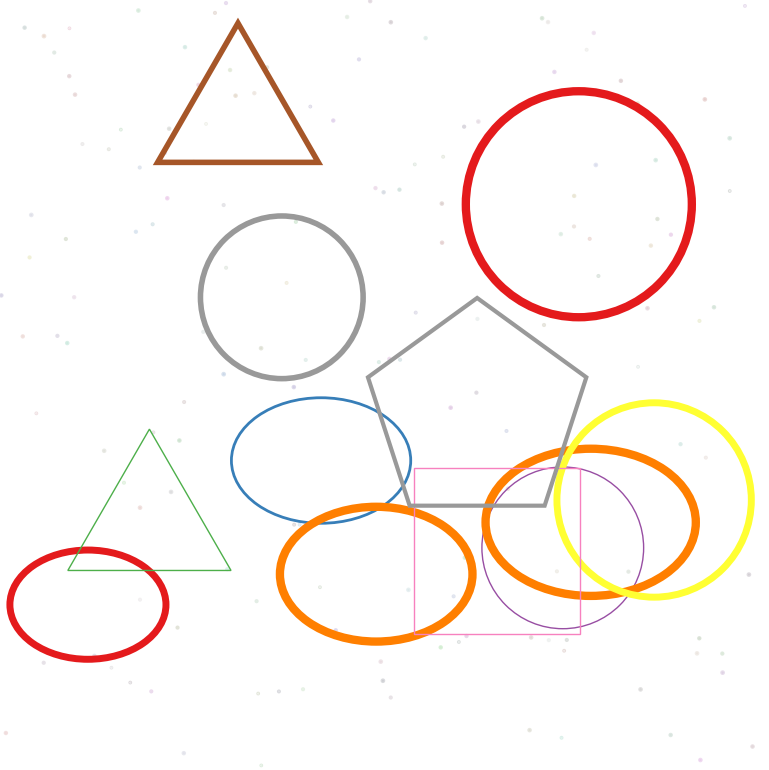[{"shape": "circle", "thickness": 3, "radius": 0.73, "center": [0.752, 0.735]}, {"shape": "oval", "thickness": 2.5, "radius": 0.51, "center": [0.114, 0.215]}, {"shape": "oval", "thickness": 1, "radius": 0.58, "center": [0.417, 0.402]}, {"shape": "triangle", "thickness": 0.5, "radius": 0.61, "center": [0.194, 0.32]}, {"shape": "circle", "thickness": 0.5, "radius": 0.53, "center": [0.731, 0.289]}, {"shape": "oval", "thickness": 3, "radius": 0.68, "center": [0.767, 0.322]}, {"shape": "oval", "thickness": 3, "radius": 0.63, "center": [0.489, 0.254]}, {"shape": "circle", "thickness": 2.5, "radius": 0.63, "center": [0.85, 0.351]}, {"shape": "triangle", "thickness": 2, "radius": 0.6, "center": [0.309, 0.849]}, {"shape": "square", "thickness": 0.5, "radius": 0.54, "center": [0.646, 0.284]}, {"shape": "pentagon", "thickness": 1.5, "radius": 0.75, "center": [0.62, 0.464]}, {"shape": "circle", "thickness": 2, "radius": 0.53, "center": [0.366, 0.614]}]